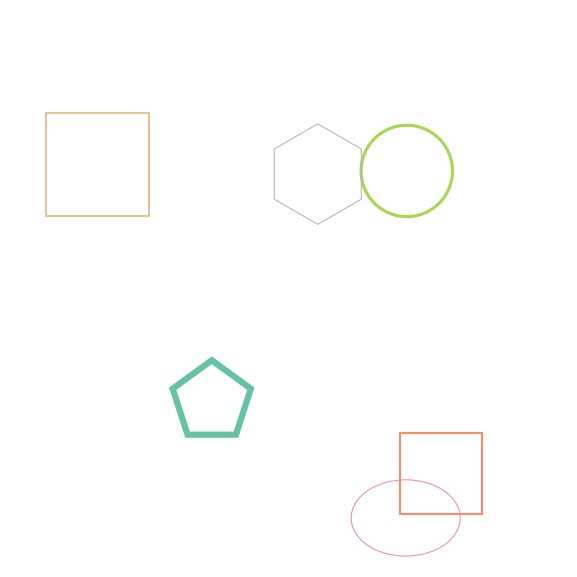[{"shape": "pentagon", "thickness": 3, "radius": 0.36, "center": [0.367, 0.304]}, {"shape": "square", "thickness": 1, "radius": 0.35, "center": [0.764, 0.179]}, {"shape": "oval", "thickness": 0.5, "radius": 0.47, "center": [0.703, 0.102]}, {"shape": "circle", "thickness": 1.5, "radius": 0.4, "center": [0.704, 0.703]}, {"shape": "square", "thickness": 1, "radius": 0.45, "center": [0.169, 0.715]}, {"shape": "hexagon", "thickness": 0.5, "radius": 0.44, "center": [0.55, 0.698]}]